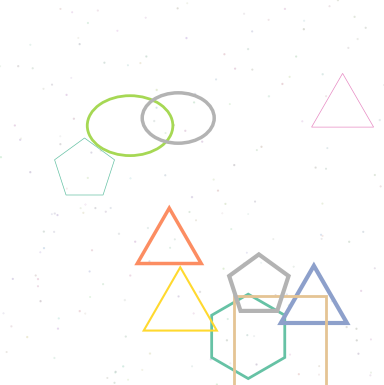[{"shape": "pentagon", "thickness": 0.5, "radius": 0.41, "center": [0.22, 0.56]}, {"shape": "hexagon", "thickness": 2, "radius": 0.55, "center": [0.645, 0.126]}, {"shape": "triangle", "thickness": 2.5, "radius": 0.48, "center": [0.44, 0.364]}, {"shape": "triangle", "thickness": 3, "radius": 0.5, "center": [0.815, 0.211]}, {"shape": "triangle", "thickness": 0.5, "radius": 0.47, "center": [0.89, 0.716]}, {"shape": "oval", "thickness": 2, "radius": 0.56, "center": [0.338, 0.674]}, {"shape": "triangle", "thickness": 1.5, "radius": 0.55, "center": [0.468, 0.196]}, {"shape": "square", "thickness": 2, "radius": 0.6, "center": [0.727, 0.11]}, {"shape": "pentagon", "thickness": 3, "radius": 0.41, "center": [0.672, 0.258]}, {"shape": "oval", "thickness": 2.5, "radius": 0.47, "center": [0.463, 0.693]}]